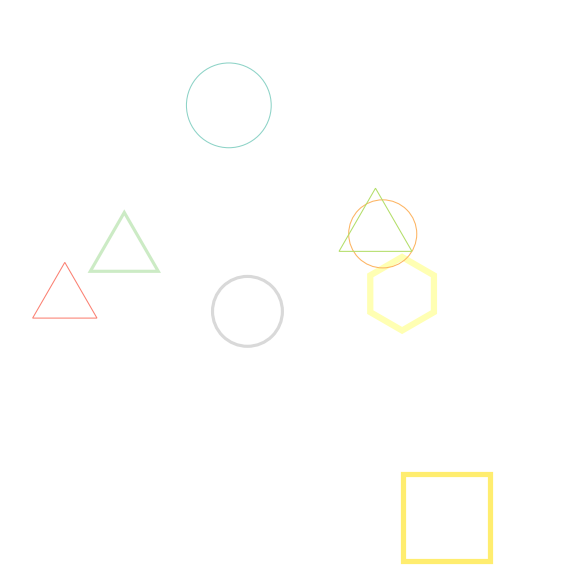[{"shape": "circle", "thickness": 0.5, "radius": 0.37, "center": [0.396, 0.817]}, {"shape": "hexagon", "thickness": 3, "radius": 0.32, "center": [0.696, 0.49]}, {"shape": "triangle", "thickness": 0.5, "radius": 0.32, "center": [0.112, 0.48]}, {"shape": "circle", "thickness": 0.5, "radius": 0.29, "center": [0.663, 0.594]}, {"shape": "triangle", "thickness": 0.5, "radius": 0.36, "center": [0.65, 0.6]}, {"shape": "circle", "thickness": 1.5, "radius": 0.3, "center": [0.429, 0.46]}, {"shape": "triangle", "thickness": 1.5, "radius": 0.34, "center": [0.215, 0.563]}, {"shape": "square", "thickness": 2.5, "radius": 0.38, "center": [0.773, 0.103]}]